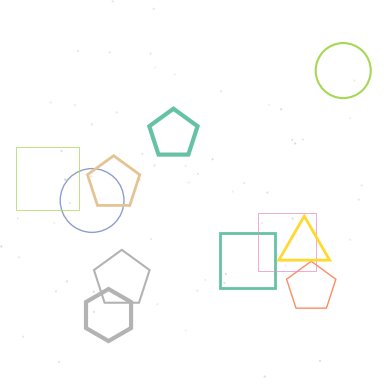[{"shape": "pentagon", "thickness": 3, "radius": 0.33, "center": [0.45, 0.652]}, {"shape": "square", "thickness": 2, "radius": 0.36, "center": [0.643, 0.323]}, {"shape": "pentagon", "thickness": 1, "radius": 0.34, "center": [0.808, 0.254]}, {"shape": "circle", "thickness": 1, "radius": 0.41, "center": [0.239, 0.479]}, {"shape": "square", "thickness": 0.5, "radius": 0.38, "center": [0.745, 0.372]}, {"shape": "circle", "thickness": 1.5, "radius": 0.36, "center": [0.891, 0.817]}, {"shape": "square", "thickness": 0.5, "radius": 0.41, "center": [0.123, 0.535]}, {"shape": "triangle", "thickness": 2, "radius": 0.38, "center": [0.79, 0.362]}, {"shape": "pentagon", "thickness": 2, "radius": 0.36, "center": [0.295, 0.524]}, {"shape": "pentagon", "thickness": 1.5, "radius": 0.38, "center": [0.316, 0.275]}, {"shape": "hexagon", "thickness": 3, "radius": 0.34, "center": [0.282, 0.182]}]